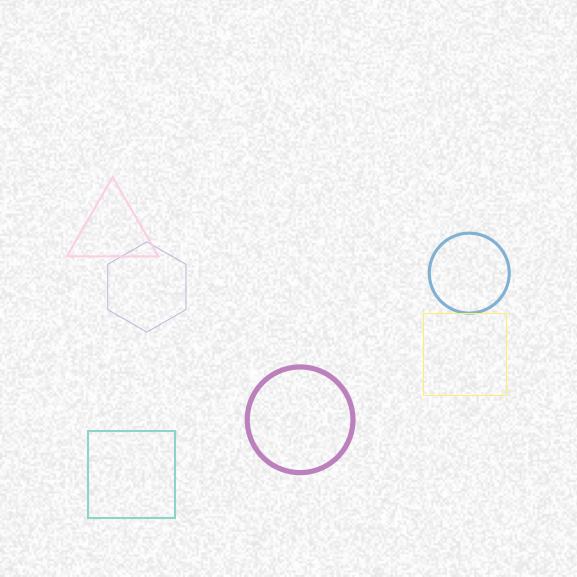[{"shape": "square", "thickness": 1, "radius": 0.38, "center": [0.227, 0.178]}, {"shape": "hexagon", "thickness": 0.5, "radius": 0.39, "center": [0.254, 0.502]}, {"shape": "circle", "thickness": 1.5, "radius": 0.35, "center": [0.813, 0.526]}, {"shape": "triangle", "thickness": 1, "radius": 0.46, "center": [0.195, 0.601]}, {"shape": "circle", "thickness": 2.5, "radius": 0.46, "center": [0.52, 0.272]}, {"shape": "square", "thickness": 0.5, "radius": 0.36, "center": [0.804, 0.386]}]